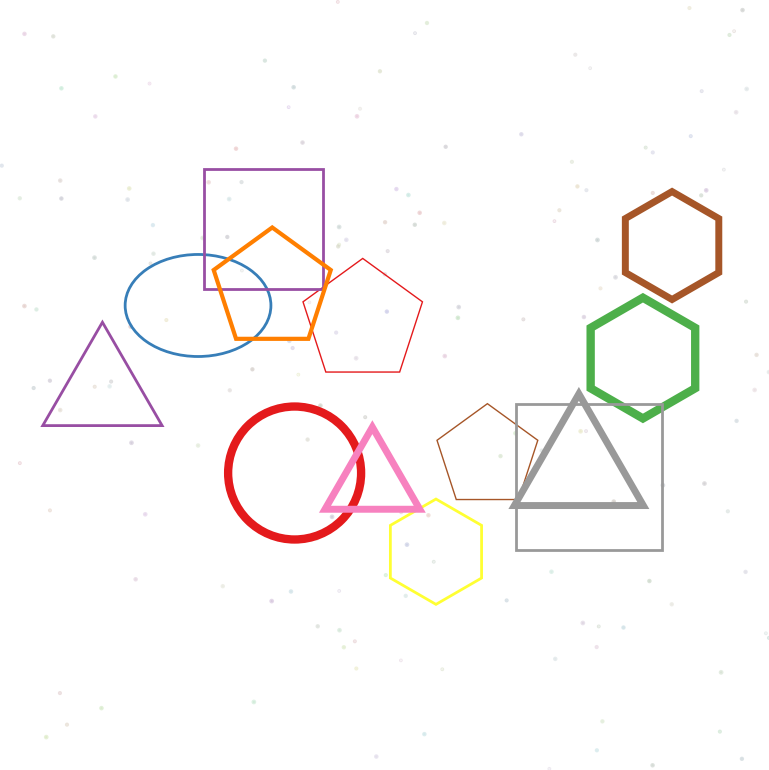[{"shape": "pentagon", "thickness": 0.5, "radius": 0.41, "center": [0.471, 0.583]}, {"shape": "circle", "thickness": 3, "radius": 0.43, "center": [0.383, 0.386]}, {"shape": "oval", "thickness": 1, "radius": 0.47, "center": [0.257, 0.603]}, {"shape": "hexagon", "thickness": 3, "radius": 0.39, "center": [0.835, 0.535]}, {"shape": "square", "thickness": 1, "radius": 0.39, "center": [0.343, 0.702]}, {"shape": "triangle", "thickness": 1, "radius": 0.45, "center": [0.133, 0.492]}, {"shape": "pentagon", "thickness": 1.5, "radius": 0.4, "center": [0.354, 0.625]}, {"shape": "hexagon", "thickness": 1, "radius": 0.34, "center": [0.566, 0.283]}, {"shape": "hexagon", "thickness": 2.5, "radius": 0.35, "center": [0.873, 0.681]}, {"shape": "pentagon", "thickness": 0.5, "radius": 0.34, "center": [0.633, 0.407]}, {"shape": "triangle", "thickness": 2.5, "radius": 0.36, "center": [0.484, 0.374]}, {"shape": "triangle", "thickness": 2.5, "radius": 0.48, "center": [0.752, 0.392]}, {"shape": "square", "thickness": 1, "radius": 0.47, "center": [0.764, 0.38]}]